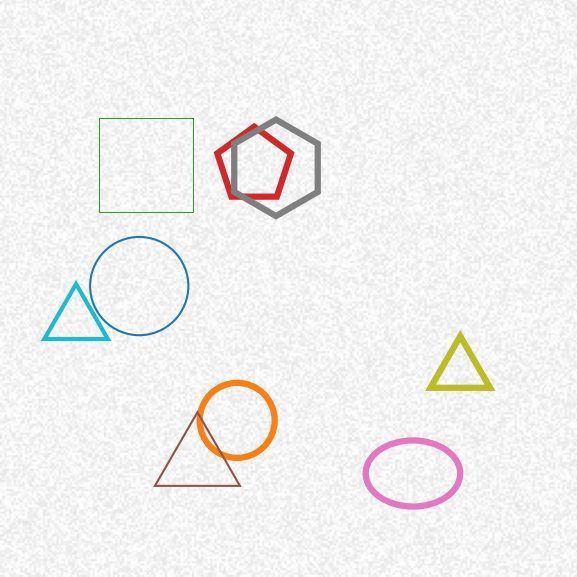[{"shape": "circle", "thickness": 1, "radius": 0.43, "center": [0.241, 0.504]}, {"shape": "circle", "thickness": 3, "radius": 0.32, "center": [0.411, 0.271]}, {"shape": "square", "thickness": 0.5, "radius": 0.41, "center": [0.253, 0.713]}, {"shape": "pentagon", "thickness": 3, "radius": 0.33, "center": [0.44, 0.713]}, {"shape": "triangle", "thickness": 1, "radius": 0.43, "center": [0.342, 0.2]}, {"shape": "oval", "thickness": 3, "radius": 0.41, "center": [0.715, 0.179]}, {"shape": "hexagon", "thickness": 3, "radius": 0.42, "center": [0.478, 0.709]}, {"shape": "triangle", "thickness": 3, "radius": 0.3, "center": [0.797, 0.357]}, {"shape": "triangle", "thickness": 2, "radius": 0.32, "center": [0.132, 0.444]}]